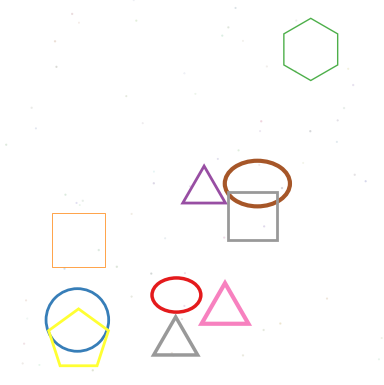[{"shape": "oval", "thickness": 2.5, "radius": 0.32, "center": [0.458, 0.234]}, {"shape": "circle", "thickness": 2, "radius": 0.41, "center": [0.201, 0.169]}, {"shape": "hexagon", "thickness": 1, "radius": 0.4, "center": [0.807, 0.872]}, {"shape": "triangle", "thickness": 2, "radius": 0.32, "center": [0.53, 0.505]}, {"shape": "square", "thickness": 0.5, "radius": 0.35, "center": [0.204, 0.377]}, {"shape": "pentagon", "thickness": 2, "radius": 0.41, "center": [0.204, 0.116]}, {"shape": "oval", "thickness": 3, "radius": 0.42, "center": [0.668, 0.523]}, {"shape": "triangle", "thickness": 3, "radius": 0.35, "center": [0.584, 0.194]}, {"shape": "square", "thickness": 2, "radius": 0.32, "center": [0.656, 0.44]}, {"shape": "triangle", "thickness": 2.5, "radius": 0.33, "center": [0.456, 0.111]}]